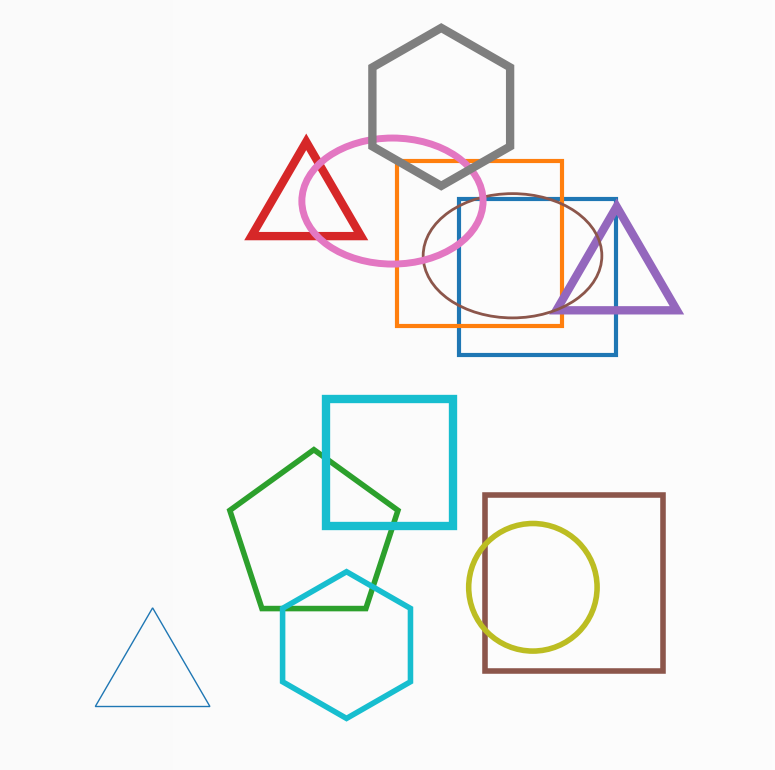[{"shape": "triangle", "thickness": 0.5, "radius": 0.43, "center": [0.197, 0.125]}, {"shape": "square", "thickness": 1.5, "radius": 0.51, "center": [0.694, 0.64]}, {"shape": "square", "thickness": 1.5, "radius": 0.53, "center": [0.619, 0.683]}, {"shape": "pentagon", "thickness": 2, "radius": 0.57, "center": [0.405, 0.302]}, {"shape": "triangle", "thickness": 3, "radius": 0.41, "center": [0.395, 0.734]}, {"shape": "triangle", "thickness": 3, "radius": 0.45, "center": [0.796, 0.642]}, {"shape": "square", "thickness": 2, "radius": 0.57, "center": [0.741, 0.243]}, {"shape": "oval", "thickness": 1, "radius": 0.58, "center": [0.661, 0.668]}, {"shape": "oval", "thickness": 2.5, "radius": 0.58, "center": [0.506, 0.739]}, {"shape": "hexagon", "thickness": 3, "radius": 0.51, "center": [0.569, 0.861]}, {"shape": "circle", "thickness": 2, "radius": 0.41, "center": [0.688, 0.237]}, {"shape": "square", "thickness": 3, "radius": 0.41, "center": [0.503, 0.399]}, {"shape": "hexagon", "thickness": 2, "radius": 0.48, "center": [0.447, 0.162]}]